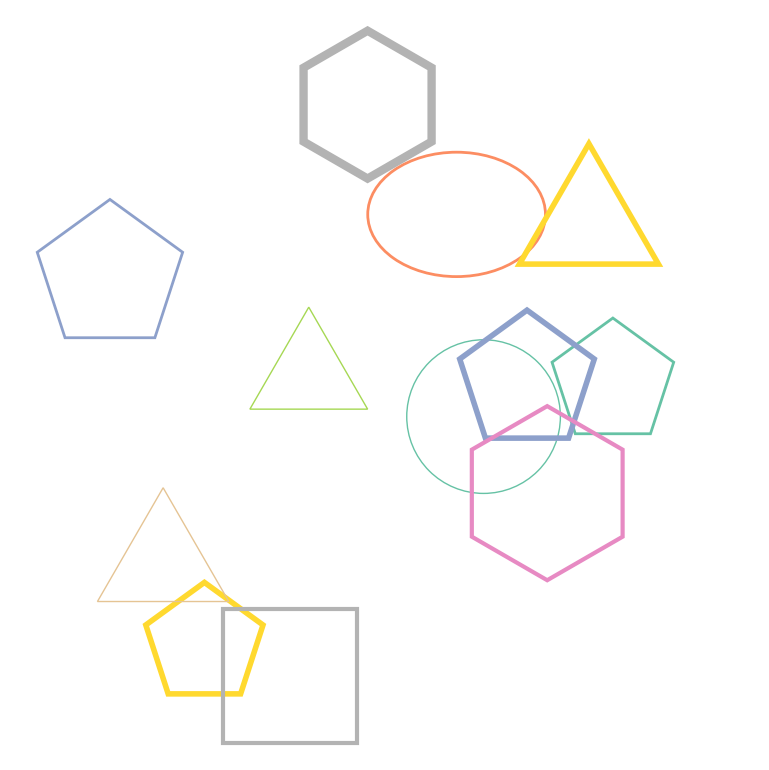[{"shape": "pentagon", "thickness": 1, "radius": 0.42, "center": [0.796, 0.504]}, {"shape": "circle", "thickness": 0.5, "radius": 0.5, "center": [0.628, 0.459]}, {"shape": "oval", "thickness": 1, "radius": 0.58, "center": [0.593, 0.722]}, {"shape": "pentagon", "thickness": 2, "radius": 0.46, "center": [0.684, 0.505]}, {"shape": "pentagon", "thickness": 1, "radius": 0.5, "center": [0.143, 0.642]}, {"shape": "hexagon", "thickness": 1.5, "radius": 0.57, "center": [0.711, 0.36]}, {"shape": "triangle", "thickness": 0.5, "radius": 0.44, "center": [0.401, 0.513]}, {"shape": "pentagon", "thickness": 2, "radius": 0.4, "center": [0.265, 0.164]}, {"shape": "triangle", "thickness": 2, "radius": 0.52, "center": [0.765, 0.709]}, {"shape": "triangle", "thickness": 0.5, "radius": 0.49, "center": [0.212, 0.268]}, {"shape": "hexagon", "thickness": 3, "radius": 0.48, "center": [0.477, 0.864]}, {"shape": "square", "thickness": 1.5, "radius": 0.44, "center": [0.376, 0.123]}]